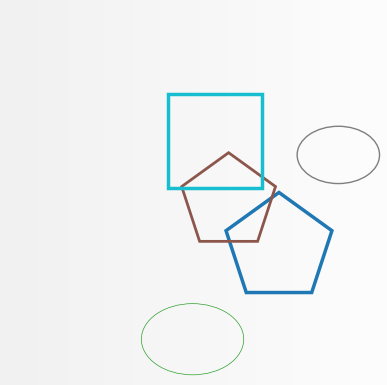[{"shape": "pentagon", "thickness": 2.5, "radius": 0.72, "center": [0.72, 0.356]}, {"shape": "oval", "thickness": 0.5, "radius": 0.66, "center": [0.497, 0.119]}, {"shape": "pentagon", "thickness": 2, "radius": 0.64, "center": [0.59, 0.476]}, {"shape": "oval", "thickness": 1, "radius": 0.53, "center": [0.873, 0.598]}, {"shape": "square", "thickness": 2.5, "radius": 0.61, "center": [0.555, 0.634]}]